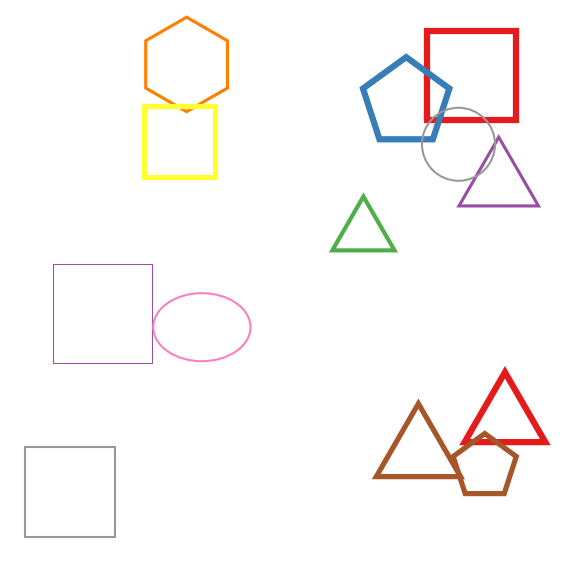[{"shape": "square", "thickness": 3, "radius": 0.39, "center": [0.817, 0.869]}, {"shape": "triangle", "thickness": 3, "radius": 0.4, "center": [0.874, 0.274]}, {"shape": "pentagon", "thickness": 3, "radius": 0.39, "center": [0.703, 0.822]}, {"shape": "triangle", "thickness": 2, "radius": 0.31, "center": [0.629, 0.597]}, {"shape": "triangle", "thickness": 1.5, "radius": 0.4, "center": [0.864, 0.682]}, {"shape": "square", "thickness": 0.5, "radius": 0.43, "center": [0.177, 0.456]}, {"shape": "hexagon", "thickness": 1.5, "radius": 0.41, "center": [0.323, 0.888]}, {"shape": "square", "thickness": 2.5, "radius": 0.3, "center": [0.311, 0.754]}, {"shape": "pentagon", "thickness": 2.5, "radius": 0.29, "center": [0.839, 0.191]}, {"shape": "triangle", "thickness": 2.5, "radius": 0.42, "center": [0.725, 0.216]}, {"shape": "oval", "thickness": 1, "radius": 0.42, "center": [0.35, 0.433]}, {"shape": "circle", "thickness": 1, "radius": 0.32, "center": [0.794, 0.749]}, {"shape": "square", "thickness": 1, "radius": 0.39, "center": [0.121, 0.147]}]